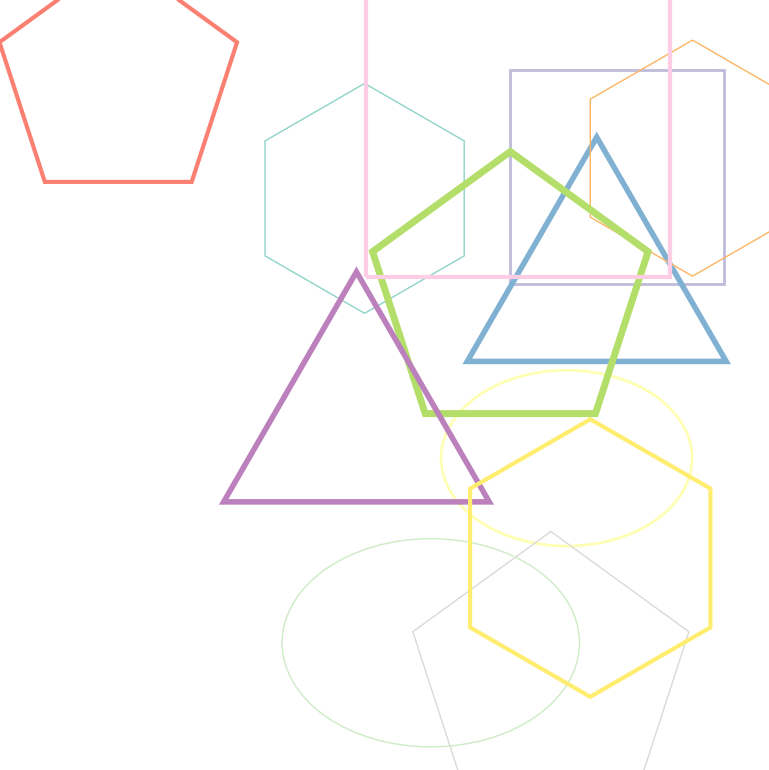[{"shape": "hexagon", "thickness": 0.5, "radius": 0.75, "center": [0.474, 0.742]}, {"shape": "oval", "thickness": 1, "radius": 0.82, "center": [0.736, 0.405]}, {"shape": "square", "thickness": 1, "radius": 0.7, "center": [0.802, 0.77]}, {"shape": "pentagon", "thickness": 1.5, "radius": 0.81, "center": [0.154, 0.895]}, {"shape": "triangle", "thickness": 2, "radius": 0.97, "center": [0.775, 0.628]}, {"shape": "hexagon", "thickness": 0.5, "radius": 0.77, "center": [0.899, 0.795]}, {"shape": "pentagon", "thickness": 2.5, "radius": 0.94, "center": [0.663, 0.615]}, {"shape": "square", "thickness": 1.5, "radius": 0.99, "center": [0.673, 0.837]}, {"shape": "pentagon", "thickness": 0.5, "radius": 0.94, "center": [0.715, 0.121]}, {"shape": "triangle", "thickness": 2, "radius": 1.0, "center": [0.463, 0.448]}, {"shape": "oval", "thickness": 0.5, "radius": 0.97, "center": [0.559, 0.165]}, {"shape": "hexagon", "thickness": 1.5, "radius": 0.9, "center": [0.767, 0.275]}]